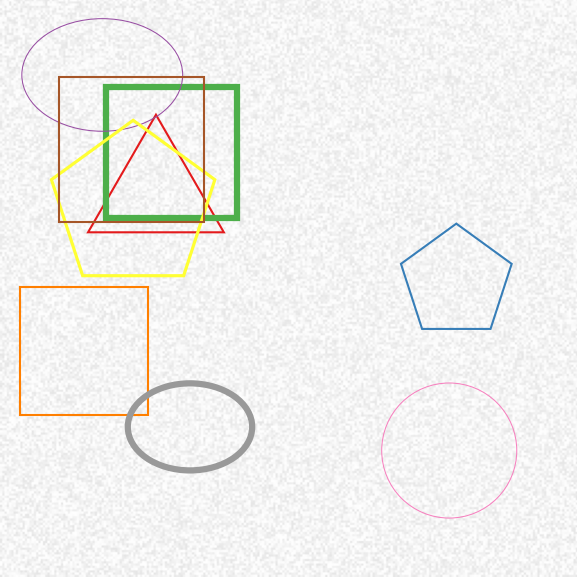[{"shape": "triangle", "thickness": 1, "radius": 0.68, "center": [0.27, 0.665]}, {"shape": "pentagon", "thickness": 1, "radius": 0.5, "center": [0.79, 0.511]}, {"shape": "square", "thickness": 3, "radius": 0.57, "center": [0.298, 0.735]}, {"shape": "oval", "thickness": 0.5, "radius": 0.7, "center": [0.177, 0.869]}, {"shape": "square", "thickness": 1, "radius": 0.55, "center": [0.145, 0.391]}, {"shape": "pentagon", "thickness": 1.5, "radius": 0.74, "center": [0.231, 0.642]}, {"shape": "square", "thickness": 1, "radius": 0.63, "center": [0.227, 0.74]}, {"shape": "circle", "thickness": 0.5, "radius": 0.58, "center": [0.778, 0.219]}, {"shape": "oval", "thickness": 3, "radius": 0.54, "center": [0.329, 0.26]}]